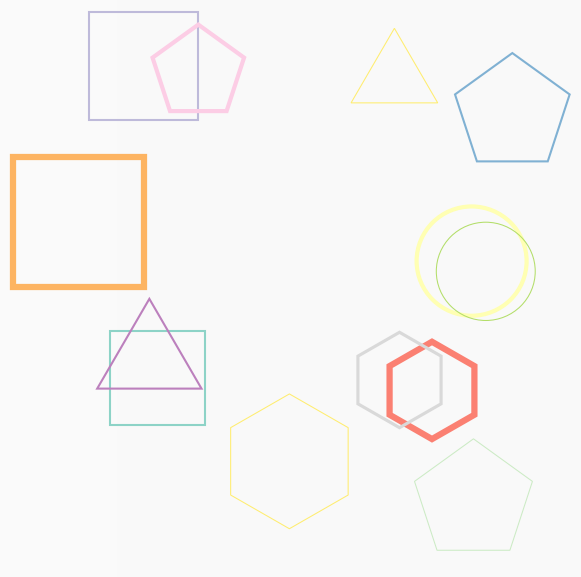[{"shape": "square", "thickness": 1, "radius": 0.41, "center": [0.271, 0.345]}, {"shape": "circle", "thickness": 2, "radius": 0.47, "center": [0.811, 0.547]}, {"shape": "square", "thickness": 1, "radius": 0.47, "center": [0.247, 0.885]}, {"shape": "hexagon", "thickness": 3, "radius": 0.42, "center": [0.743, 0.323]}, {"shape": "pentagon", "thickness": 1, "radius": 0.52, "center": [0.881, 0.804]}, {"shape": "square", "thickness": 3, "radius": 0.56, "center": [0.135, 0.615]}, {"shape": "circle", "thickness": 0.5, "radius": 0.43, "center": [0.836, 0.529]}, {"shape": "pentagon", "thickness": 2, "radius": 0.41, "center": [0.341, 0.874]}, {"shape": "hexagon", "thickness": 1.5, "radius": 0.41, "center": [0.687, 0.341]}, {"shape": "triangle", "thickness": 1, "radius": 0.52, "center": [0.257, 0.378]}, {"shape": "pentagon", "thickness": 0.5, "radius": 0.53, "center": [0.815, 0.133]}, {"shape": "triangle", "thickness": 0.5, "radius": 0.43, "center": [0.679, 0.864]}, {"shape": "hexagon", "thickness": 0.5, "radius": 0.58, "center": [0.498, 0.2]}]